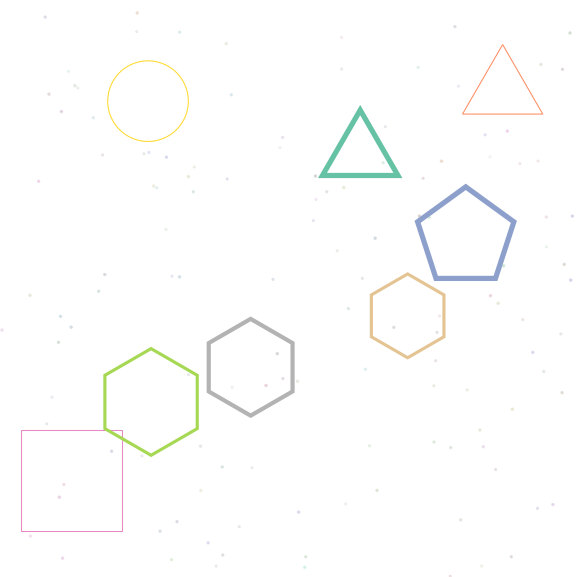[{"shape": "triangle", "thickness": 2.5, "radius": 0.38, "center": [0.624, 0.733]}, {"shape": "triangle", "thickness": 0.5, "radius": 0.4, "center": [0.87, 0.842]}, {"shape": "pentagon", "thickness": 2.5, "radius": 0.44, "center": [0.806, 0.588]}, {"shape": "square", "thickness": 0.5, "radius": 0.44, "center": [0.124, 0.168]}, {"shape": "hexagon", "thickness": 1.5, "radius": 0.46, "center": [0.262, 0.303]}, {"shape": "circle", "thickness": 0.5, "radius": 0.35, "center": [0.256, 0.824]}, {"shape": "hexagon", "thickness": 1.5, "radius": 0.36, "center": [0.706, 0.452]}, {"shape": "hexagon", "thickness": 2, "radius": 0.42, "center": [0.434, 0.363]}]